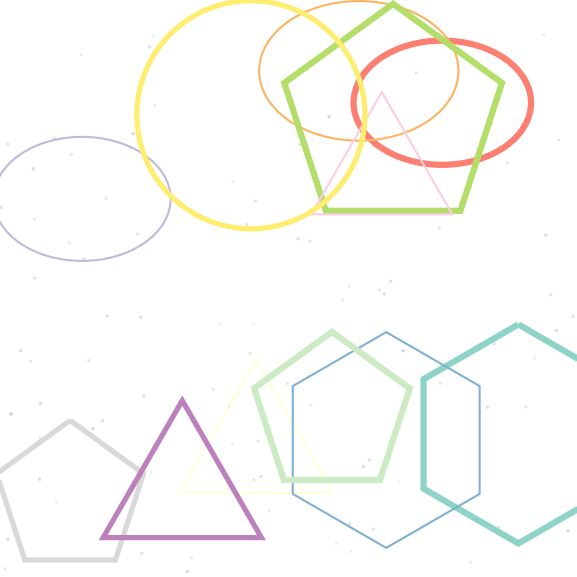[{"shape": "hexagon", "thickness": 3, "radius": 0.95, "center": [0.898, 0.248]}, {"shape": "triangle", "thickness": 0.5, "radius": 0.77, "center": [0.443, 0.223]}, {"shape": "oval", "thickness": 1, "radius": 0.77, "center": [0.142, 0.655]}, {"shape": "oval", "thickness": 3, "radius": 0.77, "center": [0.766, 0.821]}, {"shape": "hexagon", "thickness": 1, "radius": 0.93, "center": [0.669, 0.237]}, {"shape": "oval", "thickness": 1, "radius": 0.86, "center": [0.621, 0.876]}, {"shape": "pentagon", "thickness": 3, "radius": 0.99, "center": [0.681, 0.794]}, {"shape": "triangle", "thickness": 1, "radius": 0.71, "center": [0.661, 0.699]}, {"shape": "pentagon", "thickness": 2.5, "radius": 0.67, "center": [0.121, 0.138]}, {"shape": "triangle", "thickness": 2.5, "radius": 0.79, "center": [0.316, 0.147]}, {"shape": "pentagon", "thickness": 3, "radius": 0.71, "center": [0.575, 0.283]}, {"shape": "circle", "thickness": 2.5, "radius": 0.99, "center": [0.434, 0.8]}]